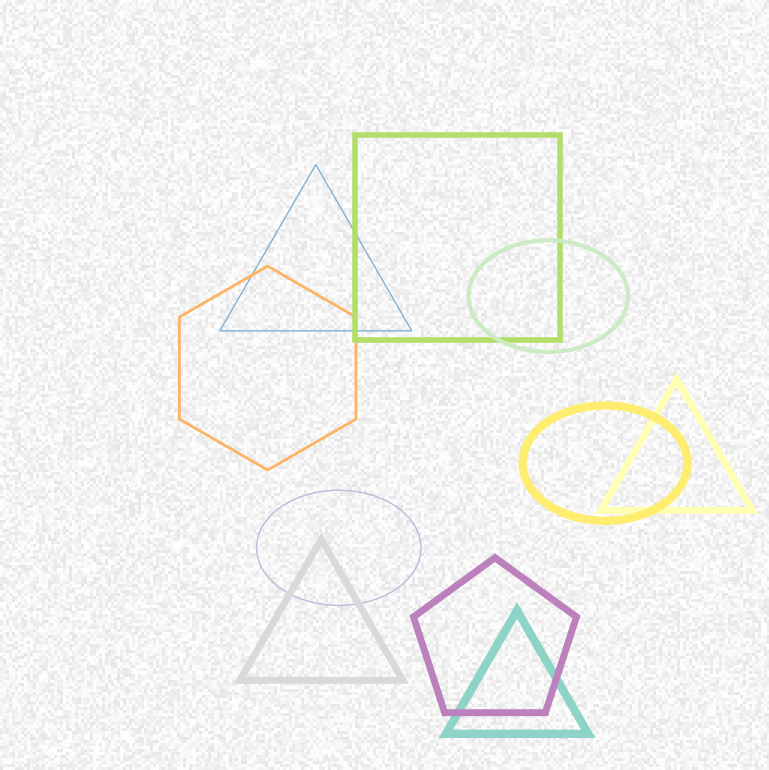[{"shape": "triangle", "thickness": 3, "radius": 0.53, "center": [0.671, 0.1]}, {"shape": "triangle", "thickness": 2.5, "radius": 0.57, "center": [0.879, 0.394]}, {"shape": "oval", "thickness": 0.5, "radius": 0.53, "center": [0.44, 0.289]}, {"shape": "triangle", "thickness": 0.5, "radius": 0.72, "center": [0.41, 0.642]}, {"shape": "hexagon", "thickness": 1, "radius": 0.66, "center": [0.348, 0.522]}, {"shape": "square", "thickness": 2, "radius": 0.67, "center": [0.594, 0.692]}, {"shape": "triangle", "thickness": 2.5, "radius": 0.61, "center": [0.417, 0.178]}, {"shape": "pentagon", "thickness": 2.5, "radius": 0.56, "center": [0.643, 0.164]}, {"shape": "oval", "thickness": 1.5, "radius": 0.52, "center": [0.712, 0.615]}, {"shape": "oval", "thickness": 3, "radius": 0.54, "center": [0.786, 0.399]}]